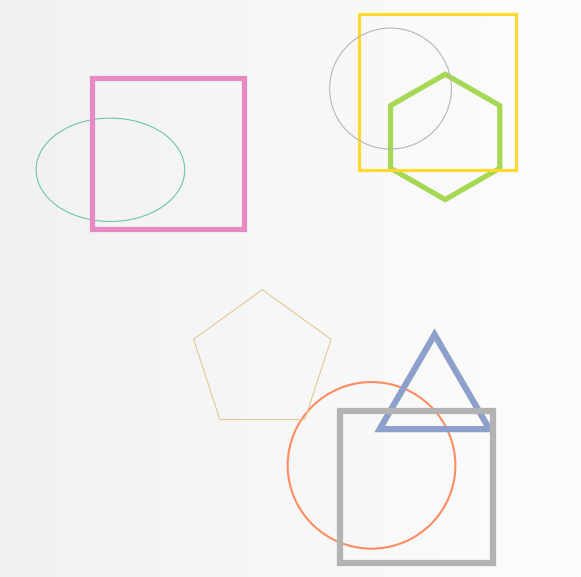[{"shape": "oval", "thickness": 0.5, "radius": 0.64, "center": [0.19, 0.705]}, {"shape": "circle", "thickness": 1, "radius": 0.72, "center": [0.639, 0.193]}, {"shape": "triangle", "thickness": 3, "radius": 0.55, "center": [0.748, 0.311]}, {"shape": "square", "thickness": 2.5, "radius": 0.65, "center": [0.289, 0.734]}, {"shape": "hexagon", "thickness": 2.5, "radius": 0.54, "center": [0.766, 0.762]}, {"shape": "square", "thickness": 1.5, "radius": 0.68, "center": [0.752, 0.84]}, {"shape": "pentagon", "thickness": 0.5, "radius": 0.62, "center": [0.451, 0.373]}, {"shape": "circle", "thickness": 0.5, "radius": 0.52, "center": [0.672, 0.846]}, {"shape": "square", "thickness": 3, "radius": 0.66, "center": [0.717, 0.156]}]